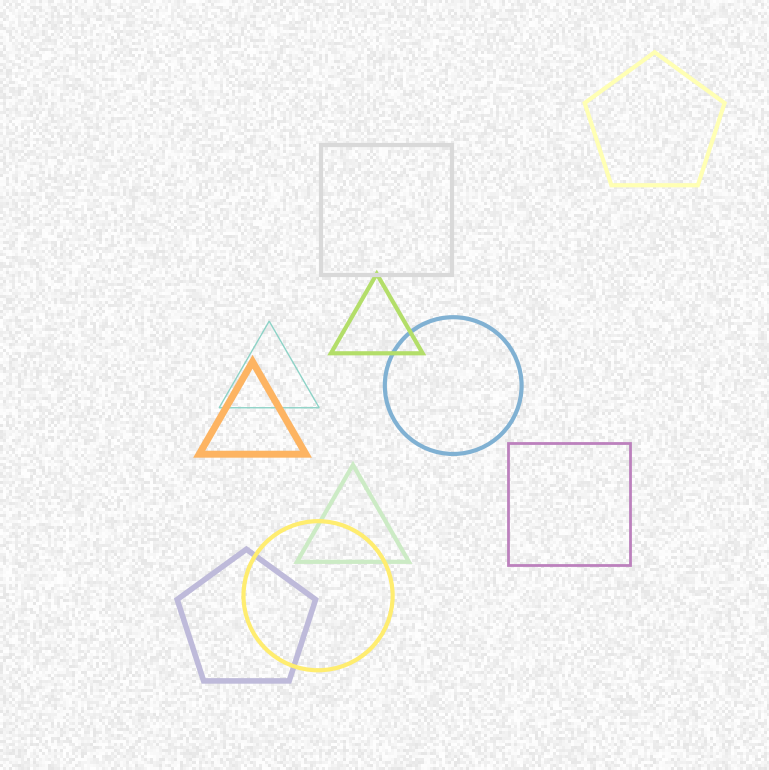[{"shape": "triangle", "thickness": 0.5, "radius": 0.38, "center": [0.35, 0.508]}, {"shape": "pentagon", "thickness": 1.5, "radius": 0.48, "center": [0.85, 0.837]}, {"shape": "pentagon", "thickness": 2, "radius": 0.47, "center": [0.32, 0.192]}, {"shape": "circle", "thickness": 1.5, "radius": 0.44, "center": [0.589, 0.499]}, {"shape": "triangle", "thickness": 2.5, "radius": 0.4, "center": [0.328, 0.45]}, {"shape": "triangle", "thickness": 1.5, "radius": 0.34, "center": [0.489, 0.576]}, {"shape": "square", "thickness": 1.5, "radius": 0.42, "center": [0.502, 0.727]}, {"shape": "square", "thickness": 1, "radius": 0.4, "center": [0.739, 0.345]}, {"shape": "triangle", "thickness": 1.5, "radius": 0.42, "center": [0.458, 0.312]}, {"shape": "circle", "thickness": 1.5, "radius": 0.48, "center": [0.413, 0.226]}]